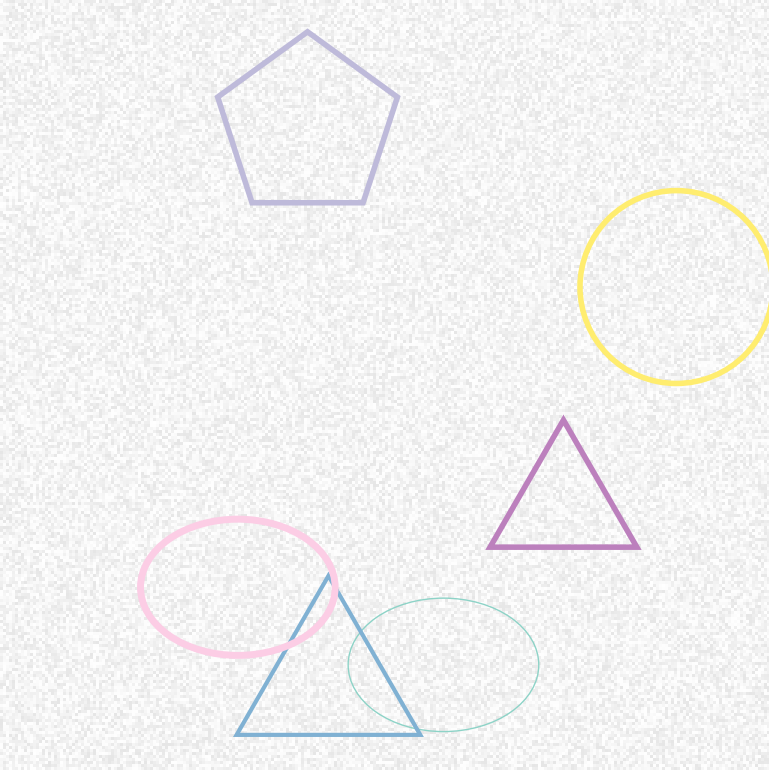[{"shape": "oval", "thickness": 0.5, "radius": 0.62, "center": [0.576, 0.137]}, {"shape": "pentagon", "thickness": 2, "radius": 0.61, "center": [0.399, 0.836]}, {"shape": "triangle", "thickness": 1.5, "radius": 0.69, "center": [0.427, 0.114]}, {"shape": "oval", "thickness": 2.5, "radius": 0.63, "center": [0.309, 0.237]}, {"shape": "triangle", "thickness": 2, "radius": 0.55, "center": [0.732, 0.344]}, {"shape": "circle", "thickness": 2, "radius": 0.63, "center": [0.878, 0.627]}]